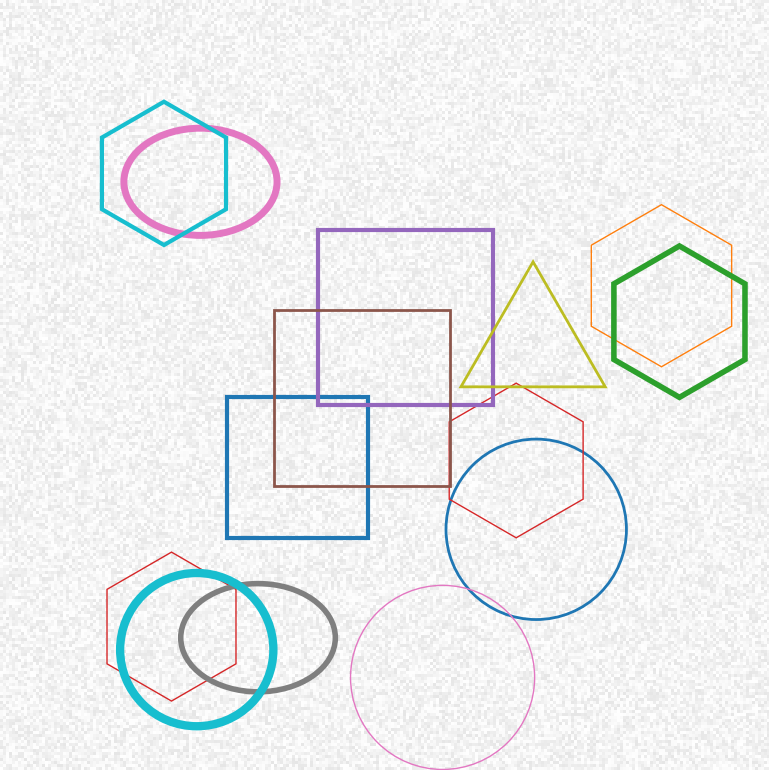[{"shape": "square", "thickness": 1.5, "radius": 0.46, "center": [0.387, 0.393]}, {"shape": "circle", "thickness": 1, "radius": 0.59, "center": [0.696, 0.313]}, {"shape": "hexagon", "thickness": 0.5, "radius": 0.53, "center": [0.859, 0.629]}, {"shape": "hexagon", "thickness": 2, "radius": 0.49, "center": [0.882, 0.582]}, {"shape": "hexagon", "thickness": 0.5, "radius": 0.48, "center": [0.223, 0.186]}, {"shape": "hexagon", "thickness": 0.5, "radius": 0.5, "center": [0.67, 0.402]}, {"shape": "square", "thickness": 1.5, "radius": 0.57, "center": [0.527, 0.588]}, {"shape": "square", "thickness": 1, "radius": 0.57, "center": [0.47, 0.483]}, {"shape": "circle", "thickness": 0.5, "radius": 0.6, "center": [0.575, 0.12]}, {"shape": "oval", "thickness": 2.5, "radius": 0.5, "center": [0.26, 0.764]}, {"shape": "oval", "thickness": 2, "radius": 0.5, "center": [0.335, 0.172]}, {"shape": "triangle", "thickness": 1, "radius": 0.54, "center": [0.692, 0.552]}, {"shape": "hexagon", "thickness": 1.5, "radius": 0.47, "center": [0.213, 0.775]}, {"shape": "circle", "thickness": 3, "radius": 0.5, "center": [0.256, 0.156]}]